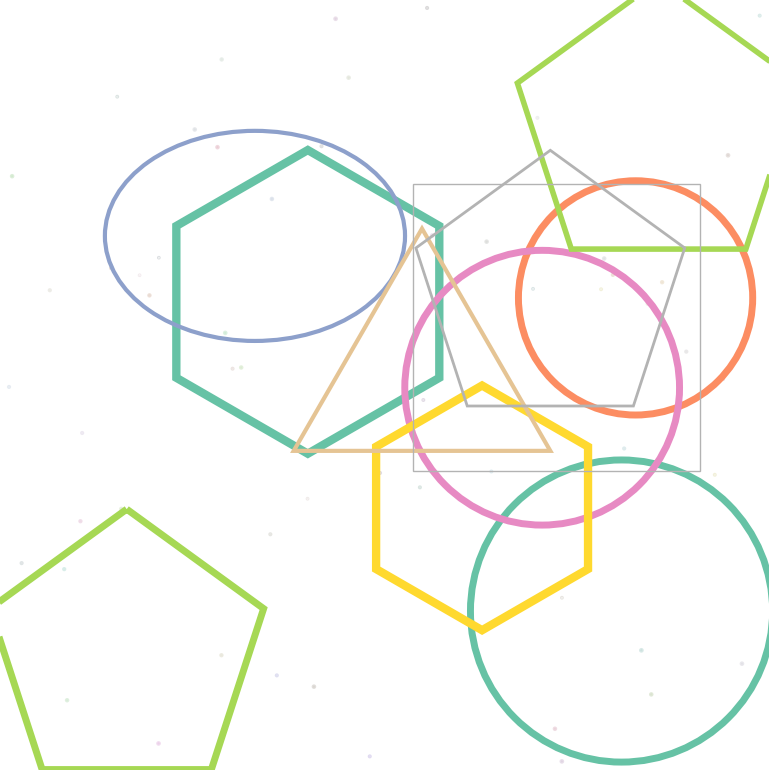[{"shape": "hexagon", "thickness": 3, "radius": 0.99, "center": [0.4, 0.608]}, {"shape": "circle", "thickness": 2.5, "radius": 0.98, "center": [0.807, 0.206]}, {"shape": "circle", "thickness": 2.5, "radius": 0.76, "center": [0.825, 0.613]}, {"shape": "oval", "thickness": 1.5, "radius": 0.97, "center": [0.331, 0.694]}, {"shape": "circle", "thickness": 2.5, "radius": 0.89, "center": [0.704, 0.496]}, {"shape": "pentagon", "thickness": 2.5, "radius": 0.93, "center": [0.165, 0.152]}, {"shape": "pentagon", "thickness": 2, "radius": 0.96, "center": [0.855, 0.833]}, {"shape": "hexagon", "thickness": 3, "radius": 0.79, "center": [0.626, 0.34]}, {"shape": "triangle", "thickness": 1.5, "radius": 0.96, "center": [0.548, 0.511]}, {"shape": "square", "thickness": 0.5, "radius": 0.93, "center": [0.723, 0.574]}, {"shape": "pentagon", "thickness": 1, "radius": 0.92, "center": [0.715, 0.621]}]